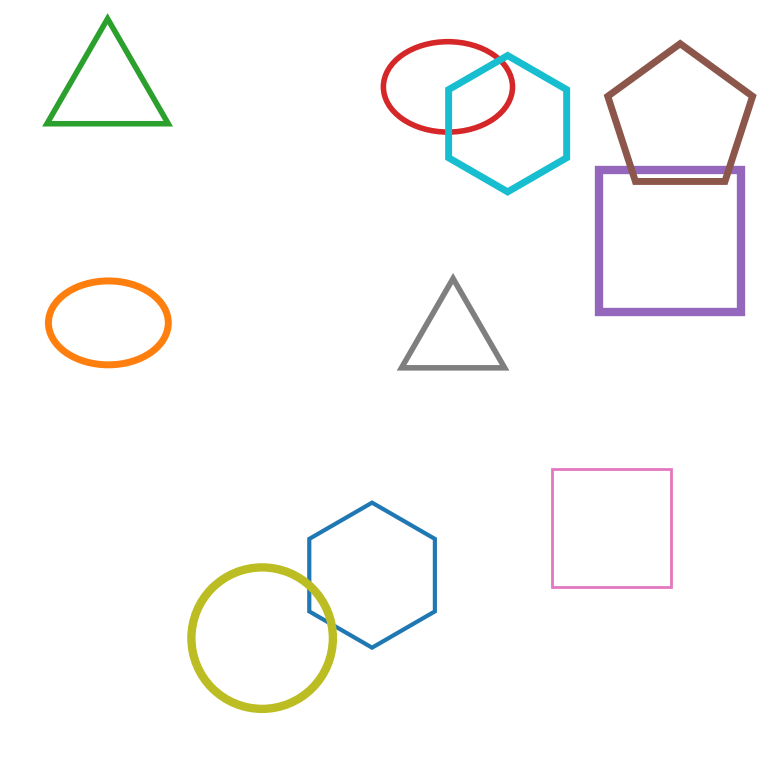[{"shape": "hexagon", "thickness": 1.5, "radius": 0.47, "center": [0.483, 0.253]}, {"shape": "oval", "thickness": 2.5, "radius": 0.39, "center": [0.141, 0.581]}, {"shape": "triangle", "thickness": 2, "radius": 0.45, "center": [0.14, 0.885]}, {"shape": "oval", "thickness": 2, "radius": 0.42, "center": [0.582, 0.887]}, {"shape": "square", "thickness": 3, "radius": 0.46, "center": [0.87, 0.687]}, {"shape": "pentagon", "thickness": 2.5, "radius": 0.49, "center": [0.883, 0.844]}, {"shape": "square", "thickness": 1, "radius": 0.39, "center": [0.794, 0.314]}, {"shape": "triangle", "thickness": 2, "radius": 0.39, "center": [0.588, 0.561]}, {"shape": "circle", "thickness": 3, "radius": 0.46, "center": [0.34, 0.171]}, {"shape": "hexagon", "thickness": 2.5, "radius": 0.44, "center": [0.659, 0.839]}]